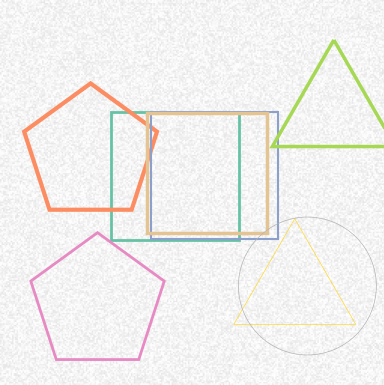[{"shape": "square", "thickness": 2, "radius": 0.83, "center": [0.455, 0.544]}, {"shape": "pentagon", "thickness": 3, "radius": 0.91, "center": [0.235, 0.602]}, {"shape": "square", "thickness": 1.5, "radius": 0.83, "center": [0.557, 0.544]}, {"shape": "pentagon", "thickness": 2, "radius": 0.91, "center": [0.253, 0.213]}, {"shape": "triangle", "thickness": 2.5, "radius": 0.92, "center": [0.867, 0.712]}, {"shape": "triangle", "thickness": 0.5, "radius": 0.91, "center": [0.766, 0.249]}, {"shape": "square", "thickness": 2.5, "radius": 0.78, "center": [0.537, 0.551]}, {"shape": "circle", "thickness": 0.5, "radius": 0.9, "center": [0.798, 0.257]}]